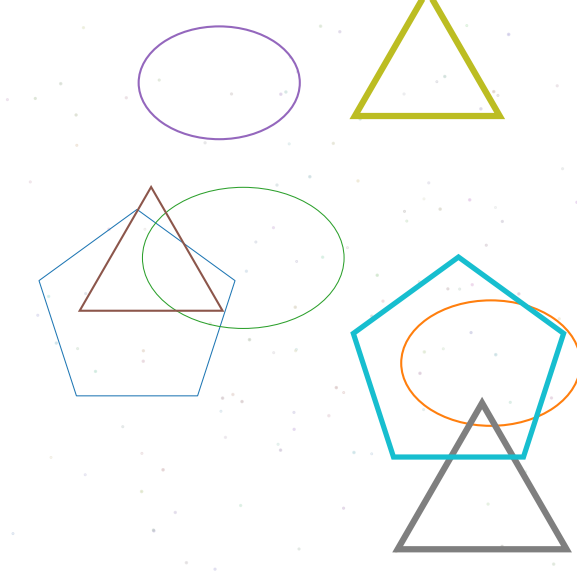[{"shape": "pentagon", "thickness": 0.5, "radius": 0.89, "center": [0.237, 0.458]}, {"shape": "oval", "thickness": 1, "radius": 0.78, "center": [0.85, 0.37]}, {"shape": "oval", "thickness": 0.5, "radius": 0.87, "center": [0.421, 0.553]}, {"shape": "oval", "thickness": 1, "radius": 0.7, "center": [0.38, 0.856]}, {"shape": "triangle", "thickness": 1, "radius": 0.71, "center": [0.262, 0.532]}, {"shape": "triangle", "thickness": 3, "radius": 0.84, "center": [0.835, 0.132]}, {"shape": "triangle", "thickness": 3, "radius": 0.72, "center": [0.74, 0.871]}, {"shape": "pentagon", "thickness": 2.5, "radius": 0.96, "center": [0.794, 0.363]}]